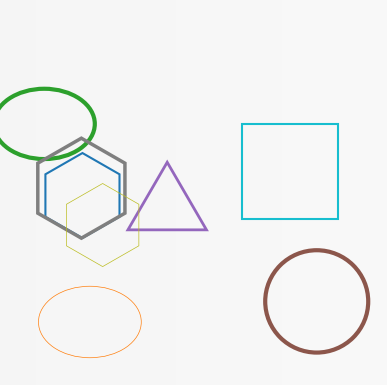[{"shape": "hexagon", "thickness": 1.5, "radius": 0.55, "center": [0.213, 0.492]}, {"shape": "oval", "thickness": 0.5, "radius": 0.66, "center": [0.232, 0.164]}, {"shape": "oval", "thickness": 3, "radius": 0.65, "center": [0.114, 0.678]}, {"shape": "triangle", "thickness": 2, "radius": 0.59, "center": [0.431, 0.462]}, {"shape": "circle", "thickness": 3, "radius": 0.66, "center": [0.817, 0.217]}, {"shape": "hexagon", "thickness": 2.5, "radius": 0.65, "center": [0.21, 0.511]}, {"shape": "hexagon", "thickness": 0.5, "radius": 0.54, "center": [0.265, 0.415]}, {"shape": "square", "thickness": 1.5, "radius": 0.62, "center": [0.748, 0.553]}]